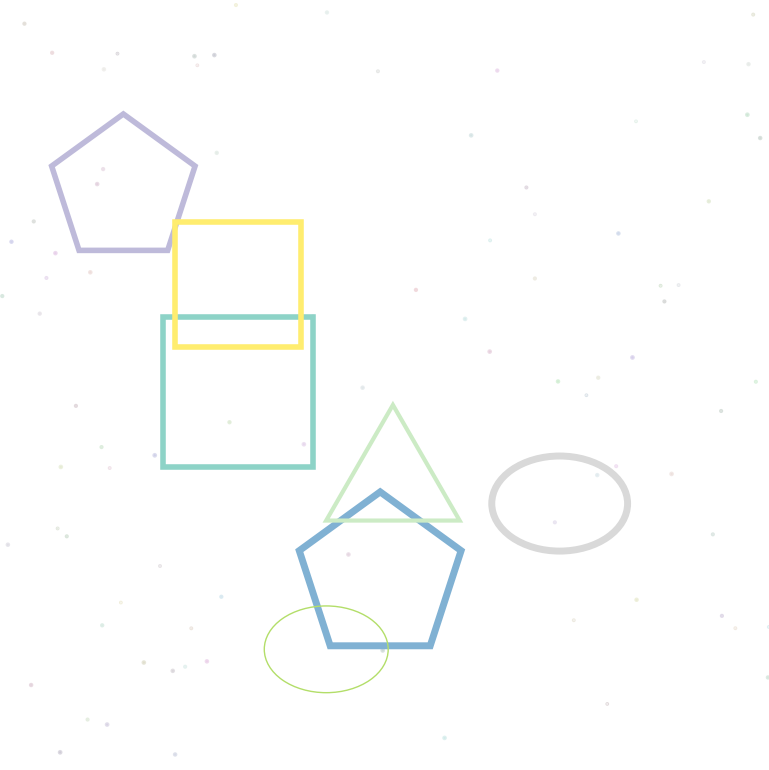[{"shape": "square", "thickness": 2, "radius": 0.49, "center": [0.309, 0.491]}, {"shape": "pentagon", "thickness": 2, "radius": 0.49, "center": [0.16, 0.754]}, {"shape": "pentagon", "thickness": 2.5, "radius": 0.55, "center": [0.494, 0.251]}, {"shape": "oval", "thickness": 0.5, "radius": 0.4, "center": [0.424, 0.157]}, {"shape": "oval", "thickness": 2.5, "radius": 0.44, "center": [0.727, 0.346]}, {"shape": "triangle", "thickness": 1.5, "radius": 0.5, "center": [0.51, 0.374]}, {"shape": "square", "thickness": 2, "radius": 0.41, "center": [0.31, 0.63]}]